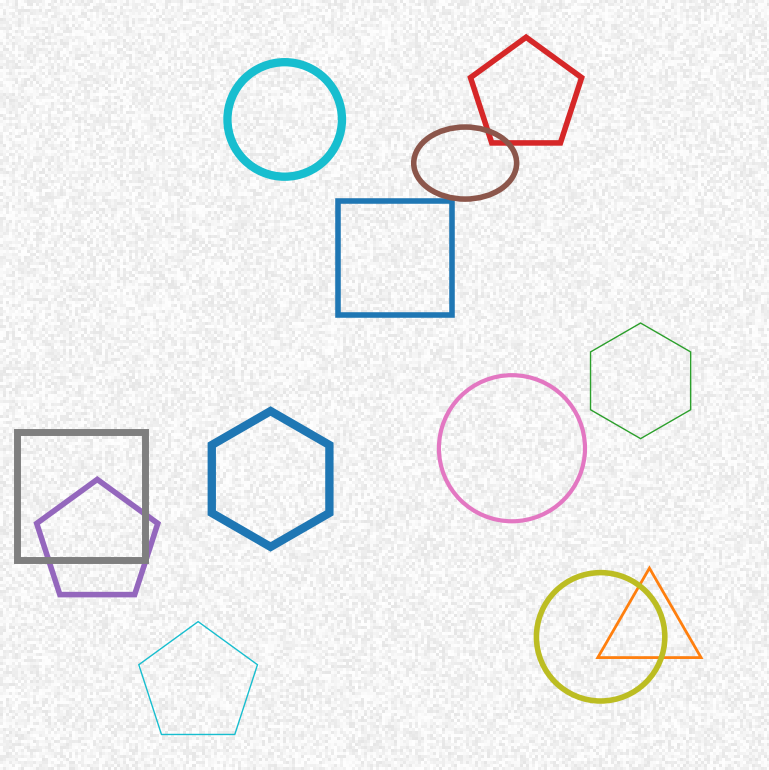[{"shape": "square", "thickness": 2, "radius": 0.37, "center": [0.514, 0.665]}, {"shape": "hexagon", "thickness": 3, "radius": 0.44, "center": [0.351, 0.378]}, {"shape": "triangle", "thickness": 1, "radius": 0.39, "center": [0.843, 0.185]}, {"shape": "hexagon", "thickness": 0.5, "radius": 0.38, "center": [0.832, 0.505]}, {"shape": "pentagon", "thickness": 2, "radius": 0.38, "center": [0.683, 0.876]}, {"shape": "pentagon", "thickness": 2, "radius": 0.41, "center": [0.126, 0.295]}, {"shape": "oval", "thickness": 2, "radius": 0.33, "center": [0.604, 0.788]}, {"shape": "circle", "thickness": 1.5, "radius": 0.47, "center": [0.665, 0.418]}, {"shape": "square", "thickness": 2.5, "radius": 0.42, "center": [0.106, 0.356]}, {"shape": "circle", "thickness": 2, "radius": 0.42, "center": [0.78, 0.173]}, {"shape": "pentagon", "thickness": 0.5, "radius": 0.41, "center": [0.257, 0.112]}, {"shape": "circle", "thickness": 3, "radius": 0.37, "center": [0.37, 0.845]}]